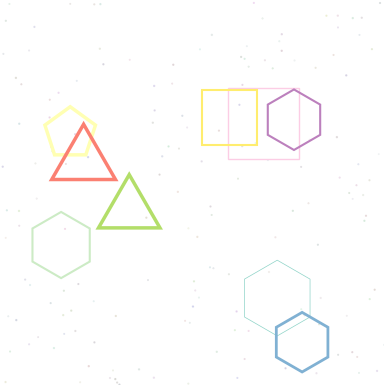[{"shape": "hexagon", "thickness": 0.5, "radius": 0.49, "center": [0.72, 0.226]}, {"shape": "pentagon", "thickness": 2.5, "radius": 0.35, "center": [0.182, 0.654]}, {"shape": "triangle", "thickness": 2.5, "radius": 0.48, "center": [0.217, 0.582]}, {"shape": "hexagon", "thickness": 2, "radius": 0.39, "center": [0.785, 0.111]}, {"shape": "triangle", "thickness": 2.5, "radius": 0.46, "center": [0.336, 0.454]}, {"shape": "square", "thickness": 1, "radius": 0.46, "center": [0.685, 0.679]}, {"shape": "hexagon", "thickness": 1.5, "radius": 0.39, "center": [0.764, 0.689]}, {"shape": "hexagon", "thickness": 1.5, "radius": 0.43, "center": [0.159, 0.364]}, {"shape": "square", "thickness": 1.5, "radius": 0.36, "center": [0.597, 0.694]}]